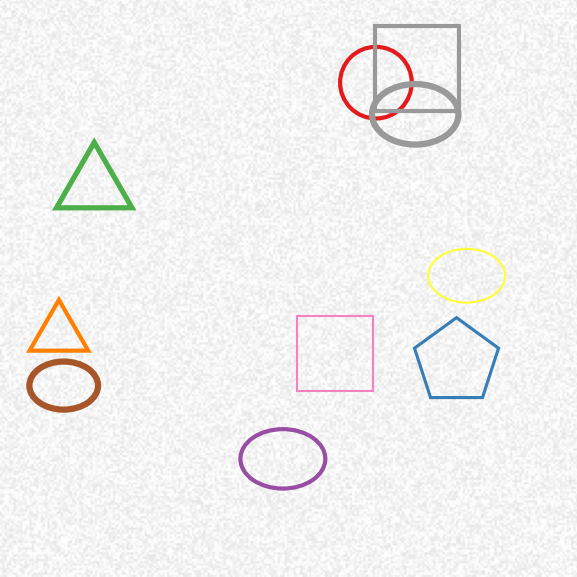[{"shape": "circle", "thickness": 2, "radius": 0.31, "center": [0.651, 0.856]}, {"shape": "pentagon", "thickness": 1.5, "radius": 0.38, "center": [0.791, 0.373]}, {"shape": "triangle", "thickness": 2.5, "radius": 0.38, "center": [0.163, 0.677]}, {"shape": "oval", "thickness": 2, "radius": 0.37, "center": [0.49, 0.205]}, {"shape": "triangle", "thickness": 2, "radius": 0.29, "center": [0.102, 0.421]}, {"shape": "oval", "thickness": 1, "radius": 0.33, "center": [0.808, 0.522]}, {"shape": "oval", "thickness": 3, "radius": 0.3, "center": [0.11, 0.331]}, {"shape": "square", "thickness": 1, "radius": 0.33, "center": [0.579, 0.387]}, {"shape": "oval", "thickness": 3, "radius": 0.37, "center": [0.719, 0.801]}, {"shape": "square", "thickness": 2, "radius": 0.37, "center": [0.722, 0.881]}]